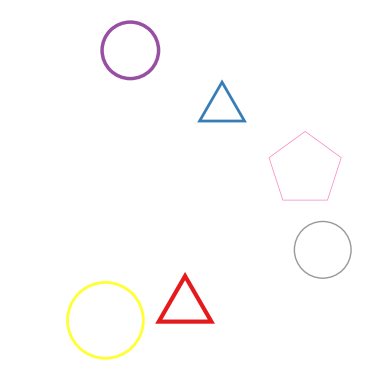[{"shape": "triangle", "thickness": 3, "radius": 0.39, "center": [0.481, 0.204]}, {"shape": "triangle", "thickness": 2, "radius": 0.34, "center": [0.577, 0.719]}, {"shape": "circle", "thickness": 2.5, "radius": 0.37, "center": [0.339, 0.869]}, {"shape": "circle", "thickness": 2, "radius": 0.49, "center": [0.274, 0.168]}, {"shape": "pentagon", "thickness": 0.5, "radius": 0.49, "center": [0.793, 0.56]}, {"shape": "circle", "thickness": 1, "radius": 0.37, "center": [0.838, 0.351]}]